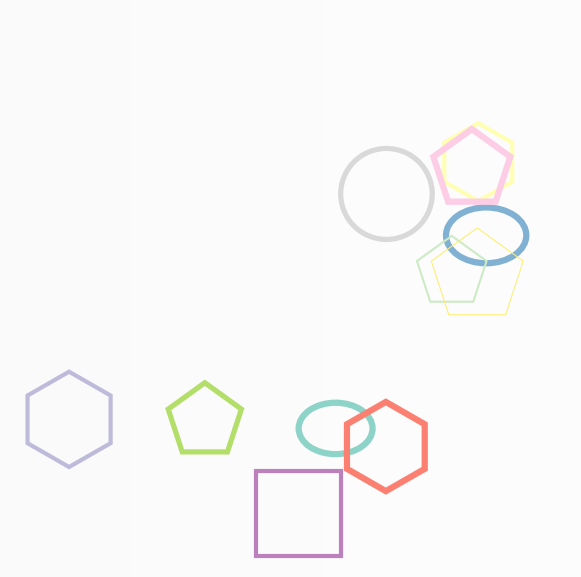[{"shape": "oval", "thickness": 3, "radius": 0.32, "center": [0.577, 0.257]}, {"shape": "hexagon", "thickness": 2, "radius": 0.34, "center": [0.823, 0.718]}, {"shape": "hexagon", "thickness": 2, "radius": 0.41, "center": [0.119, 0.273]}, {"shape": "hexagon", "thickness": 3, "radius": 0.39, "center": [0.664, 0.226]}, {"shape": "oval", "thickness": 3, "radius": 0.35, "center": [0.836, 0.592]}, {"shape": "pentagon", "thickness": 2.5, "radius": 0.33, "center": [0.352, 0.27]}, {"shape": "pentagon", "thickness": 3, "radius": 0.35, "center": [0.812, 0.706]}, {"shape": "circle", "thickness": 2.5, "radius": 0.39, "center": [0.665, 0.663]}, {"shape": "square", "thickness": 2, "radius": 0.37, "center": [0.514, 0.11]}, {"shape": "pentagon", "thickness": 1, "radius": 0.31, "center": [0.777, 0.528]}, {"shape": "pentagon", "thickness": 0.5, "radius": 0.42, "center": [0.821, 0.521]}]